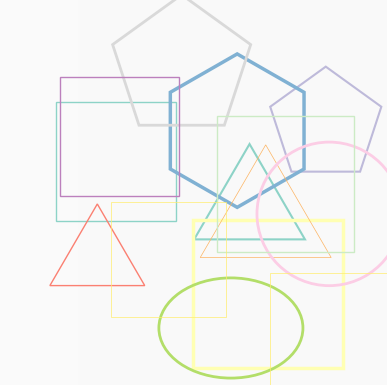[{"shape": "triangle", "thickness": 1.5, "radius": 0.83, "center": [0.644, 0.461]}, {"shape": "square", "thickness": 1, "radius": 0.77, "center": [0.299, 0.579]}, {"shape": "square", "thickness": 2.5, "radius": 0.96, "center": [0.692, 0.236]}, {"shape": "pentagon", "thickness": 1.5, "radius": 0.75, "center": [0.841, 0.676]}, {"shape": "triangle", "thickness": 1, "radius": 0.71, "center": [0.251, 0.329]}, {"shape": "hexagon", "thickness": 2.5, "radius": 1.0, "center": [0.612, 0.661]}, {"shape": "triangle", "thickness": 0.5, "radius": 0.98, "center": [0.686, 0.429]}, {"shape": "oval", "thickness": 2, "radius": 0.93, "center": [0.596, 0.148]}, {"shape": "circle", "thickness": 2, "radius": 0.93, "center": [0.85, 0.444]}, {"shape": "pentagon", "thickness": 2, "radius": 0.94, "center": [0.469, 0.826]}, {"shape": "square", "thickness": 1, "radius": 0.77, "center": [0.309, 0.646]}, {"shape": "square", "thickness": 1, "radius": 0.88, "center": [0.737, 0.522]}, {"shape": "square", "thickness": 0.5, "radius": 0.84, "center": [0.863, 0.124]}, {"shape": "square", "thickness": 0.5, "radius": 0.75, "center": [0.434, 0.327]}]